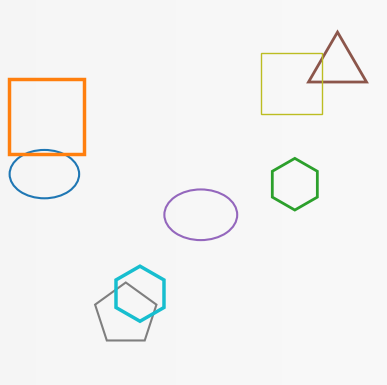[{"shape": "oval", "thickness": 1.5, "radius": 0.45, "center": [0.115, 0.548]}, {"shape": "square", "thickness": 2.5, "radius": 0.49, "center": [0.12, 0.698]}, {"shape": "hexagon", "thickness": 2, "radius": 0.34, "center": [0.761, 0.522]}, {"shape": "oval", "thickness": 1.5, "radius": 0.47, "center": [0.518, 0.442]}, {"shape": "triangle", "thickness": 2, "radius": 0.43, "center": [0.871, 0.83]}, {"shape": "pentagon", "thickness": 1.5, "radius": 0.42, "center": [0.325, 0.183]}, {"shape": "square", "thickness": 1, "radius": 0.4, "center": [0.753, 0.784]}, {"shape": "hexagon", "thickness": 2.5, "radius": 0.36, "center": [0.361, 0.237]}]